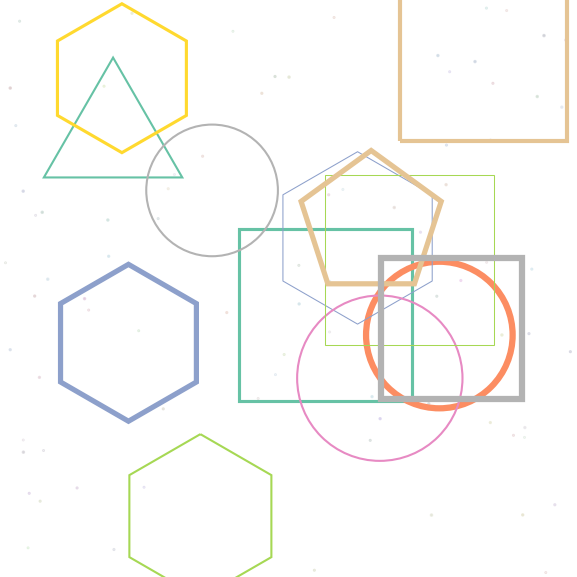[{"shape": "square", "thickness": 1.5, "radius": 0.75, "center": [0.564, 0.453]}, {"shape": "triangle", "thickness": 1, "radius": 0.69, "center": [0.196, 0.761]}, {"shape": "circle", "thickness": 3, "radius": 0.63, "center": [0.761, 0.419]}, {"shape": "hexagon", "thickness": 2.5, "radius": 0.68, "center": [0.222, 0.406]}, {"shape": "hexagon", "thickness": 0.5, "radius": 0.75, "center": [0.619, 0.587]}, {"shape": "circle", "thickness": 1, "radius": 0.72, "center": [0.658, 0.344]}, {"shape": "square", "thickness": 0.5, "radius": 0.73, "center": [0.709, 0.549]}, {"shape": "hexagon", "thickness": 1, "radius": 0.71, "center": [0.347, 0.105]}, {"shape": "hexagon", "thickness": 1.5, "radius": 0.64, "center": [0.211, 0.864]}, {"shape": "pentagon", "thickness": 2.5, "radius": 0.64, "center": [0.643, 0.611]}, {"shape": "square", "thickness": 2, "radius": 0.72, "center": [0.836, 0.899]}, {"shape": "square", "thickness": 3, "radius": 0.61, "center": [0.781, 0.43]}, {"shape": "circle", "thickness": 1, "radius": 0.57, "center": [0.367, 0.669]}]